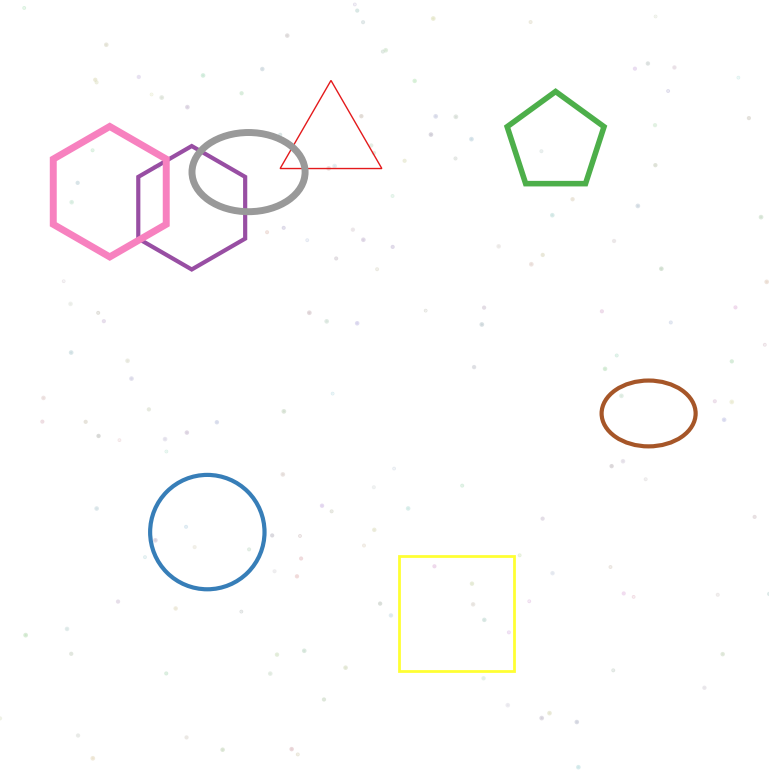[{"shape": "triangle", "thickness": 0.5, "radius": 0.38, "center": [0.43, 0.819]}, {"shape": "circle", "thickness": 1.5, "radius": 0.37, "center": [0.269, 0.309]}, {"shape": "pentagon", "thickness": 2, "radius": 0.33, "center": [0.722, 0.815]}, {"shape": "hexagon", "thickness": 1.5, "radius": 0.4, "center": [0.249, 0.73]}, {"shape": "square", "thickness": 1, "radius": 0.37, "center": [0.593, 0.203]}, {"shape": "oval", "thickness": 1.5, "radius": 0.31, "center": [0.842, 0.463]}, {"shape": "hexagon", "thickness": 2.5, "radius": 0.42, "center": [0.143, 0.751]}, {"shape": "oval", "thickness": 2.5, "radius": 0.37, "center": [0.323, 0.776]}]